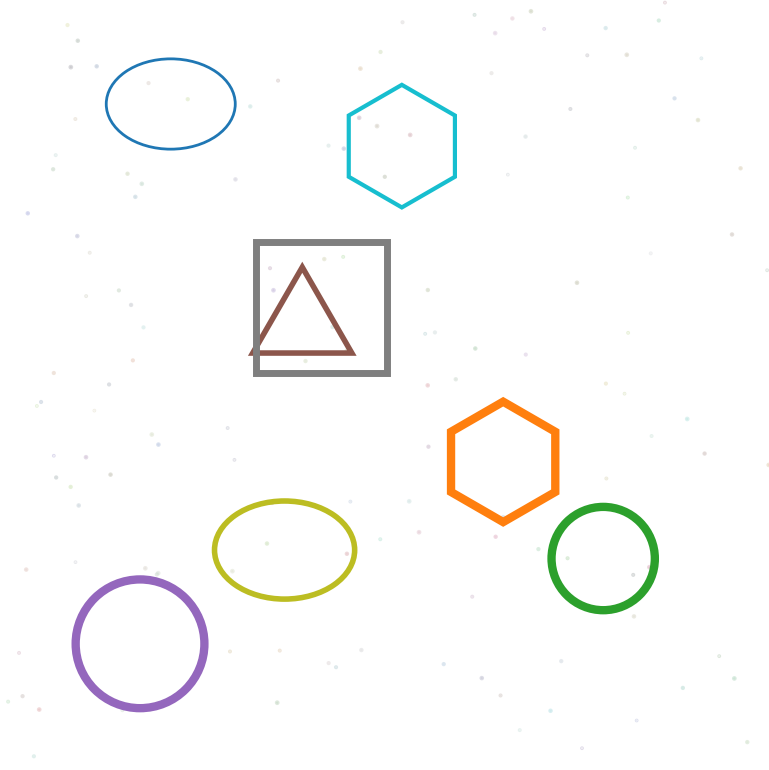[{"shape": "oval", "thickness": 1, "radius": 0.42, "center": [0.222, 0.865]}, {"shape": "hexagon", "thickness": 3, "radius": 0.39, "center": [0.653, 0.4]}, {"shape": "circle", "thickness": 3, "radius": 0.34, "center": [0.783, 0.275]}, {"shape": "circle", "thickness": 3, "radius": 0.42, "center": [0.182, 0.164]}, {"shape": "triangle", "thickness": 2, "radius": 0.37, "center": [0.393, 0.579]}, {"shape": "square", "thickness": 2.5, "radius": 0.43, "center": [0.418, 0.601]}, {"shape": "oval", "thickness": 2, "radius": 0.45, "center": [0.37, 0.286]}, {"shape": "hexagon", "thickness": 1.5, "radius": 0.4, "center": [0.522, 0.81]}]